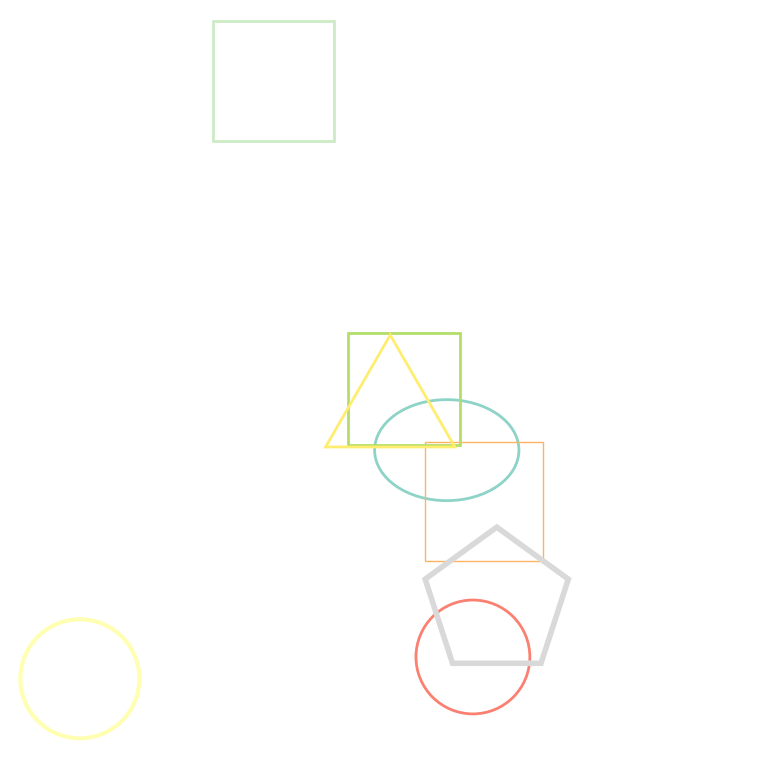[{"shape": "oval", "thickness": 1, "radius": 0.47, "center": [0.58, 0.415]}, {"shape": "circle", "thickness": 1.5, "radius": 0.39, "center": [0.104, 0.118]}, {"shape": "circle", "thickness": 1, "radius": 0.37, "center": [0.614, 0.147]}, {"shape": "square", "thickness": 0.5, "radius": 0.38, "center": [0.628, 0.349]}, {"shape": "square", "thickness": 1, "radius": 0.36, "center": [0.525, 0.495]}, {"shape": "pentagon", "thickness": 2, "radius": 0.49, "center": [0.645, 0.218]}, {"shape": "square", "thickness": 1, "radius": 0.39, "center": [0.355, 0.895]}, {"shape": "triangle", "thickness": 1, "radius": 0.48, "center": [0.507, 0.468]}]